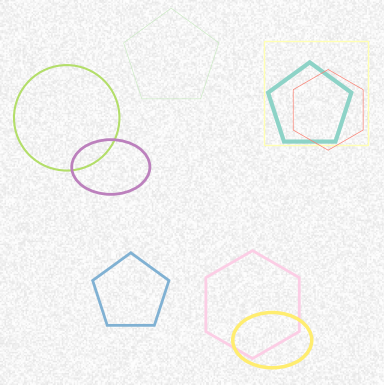[{"shape": "pentagon", "thickness": 3, "radius": 0.57, "center": [0.804, 0.724]}, {"shape": "square", "thickness": 1, "radius": 0.67, "center": [0.821, 0.758]}, {"shape": "hexagon", "thickness": 0.5, "radius": 0.52, "center": [0.852, 0.715]}, {"shape": "pentagon", "thickness": 2, "radius": 0.52, "center": [0.34, 0.239]}, {"shape": "circle", "thickness": 1.5, "radius": 0.68, "center": [0.173, 0.694]}, {"shape": "hexagon", "thickness": 2, "radius": 0.7, "center": [0.656, 0.209]}, {"shape": "oval", "thickness": 2, "radius": 0.51, "center": [0.288, 0.566]}, {"shape": "pentagon", "thickness": 0.5, "radius": 0.65, "center": [0.445, 0.849]}, {"shape": "oval", "thickness": 2.5, "radius": 0.51, "center": [0.707, 0.117]}]